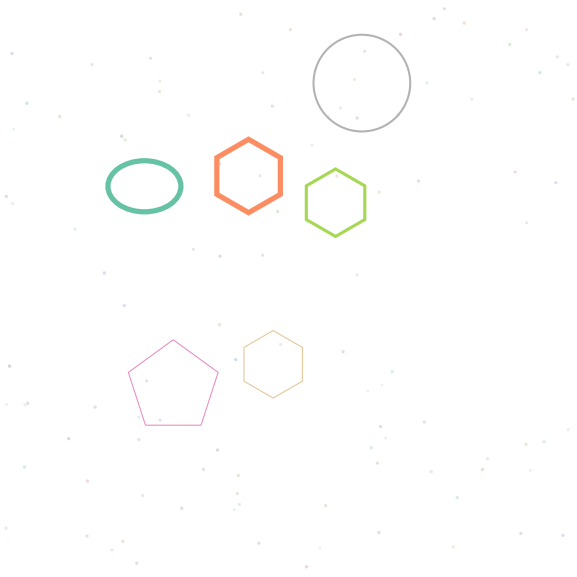[{"shape": "oval", "thickness": 2.5, "radius": 0.32, "center": [0.25, 0.677]}, {"shape": "hexagon", "thickness": 2.5, "radius": 0.32, "center": [0.43, 0.694]}, {"shape": "pentagon", "thickness": 0.5, "radius": 0.41, "center": [0.3, 0.329]}, {"shape": "hexagon", "thickness": 1.5, "radius": 0.29, "center": [0.581, 0.648]}, {"shape": "hexagon", "thickness": 0.5, "radius": 0.29, "center": [0.473, 0.368]}, {"shape": "circle", "thickness": 1, "radius": 0.42, "center": [0.627, 0.855]}]